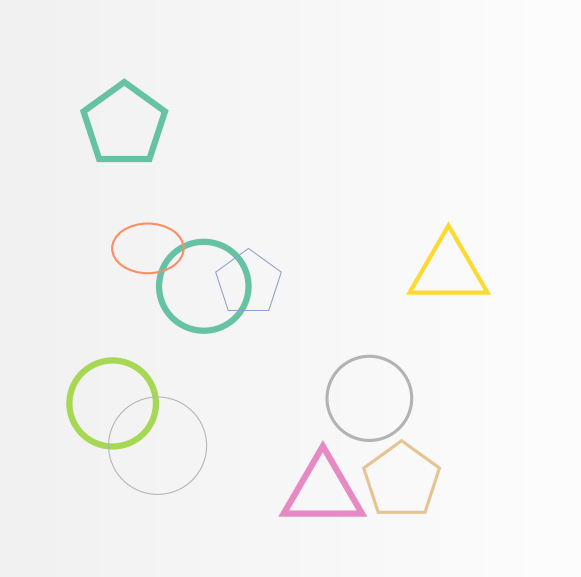[{"shape": "circle", "thickness": 3, "radius": 0.38, "center": [0.351, 0.503]}, {"shape": "pentagon", "thickness": 3, "radius": 0.37, "center": [0.214, 0.783]}, {"shape": "oval", "thickness": 1, "radius": 0.31, "center": [0.254, 0.569]}, {"shape": "pentagon", "thickness": 0.5, "radius": 0.3, "center": [0.427, 0.51]}, {"shape": "triangle", "thickness": 3, "radius": 0.39, "center": [0.555, 0.149]}, {"shape": "circle", "thickness": 3, "radius": 0.37, "center": [0.194, 0.301]}, {"shape": "triangle", "thickness": 2, "radius": 0.39, "center": [0.772, 0.531]}, {"shape": "pentagon", "thickness": 1.5, "radius": 0.34, "center": [0.691, 0.167]}, {"shape": "circle", "thickness": 0.5, "radius": 0.42, "center": [0.271, 0.227]}, {"shape": "circle", "thickness": 1.5, "radius": 0.36, "center": [0.635, 0.309]}]